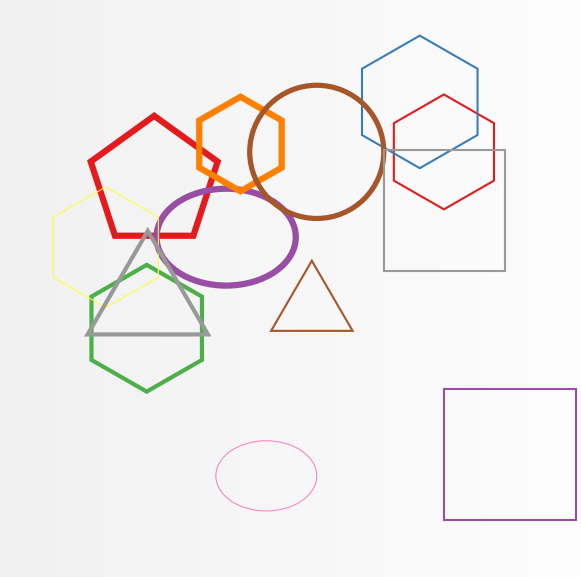[{"shape": "pentagon", "thickness": 3, "radius": 0.57, "center": [0.265, 0.684]}, {"shape": "hexagon", "thickness": 1, "radius": 0.5, "center": [0.764, 0.736]}, {"shape": "hexagon", "thickness": 1, "radius": 0.57, "center": [0.722, 0.823]}, {"shape": "hexagon", "thickness": 2, "radius": 0.55, "center": [0.252, 0.431]}, {"shape": "square", "thickness": 1, "radius": 0.57, "center": [0.878, 0.212]}, {"shape": "oval", "thickness": 3, "radius": 0.6, "center": [0.389, 0.588]}, {"shape": "hexagon", "thickness": 3, "radius": 0.41, "center": [0.414, 0.75]}, {"shape": "hexagon", "thickness": 0.5, "radius": 0.52, "center": [0.182, 0.571]}, {"shape": "triangle", "thickness": 1, "radius": 0.4, "center": [0.536, 0.467]}, {"shape": "circle", "thickness": 2.5, "radius": 0.58, "center": [0.545, 0.736]}, {"shape": "oval", "thickness": 0.5, "radius": 0.43, "center": [0.458, 0.175]}, {"shape": "square", "thickness": 1, "radius": 0.52, "center": [0.765, 0.634]}, {"shape": "triangle", "thickness": 2, "radius": 0.6, "center": [0.254, 0.48]}]